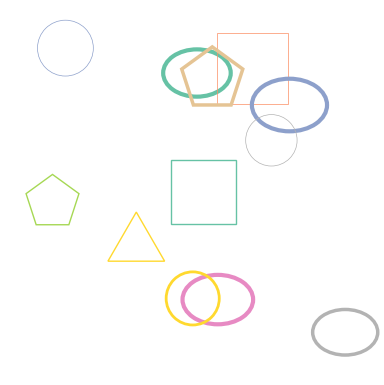[{"shape": "oval", "thickness": 3, "radius": 0.44, "center": [0.512, 0.81]}, {"shape": "square", "thickness": 1, "radius": 0.42, "center": [0.529, 0.501]}, {"shape": "square", "thickness": 0.5, "radius": 0.46, "center": [0.655, 0.822]}, {"shape": "circle", "thickness": 0.5, "radius": 0.36, "center": [0.17, 0.875]}, {"shape": "oval", "thickness": 3, "radius": 0.49, "center": [0.752, 0.727]}, {"shape": "oval", "thickness": 3, "radius": 0.46, "center": [0.566, 0.222]}, {"shape": "pentagon", "thickness": 1, "radius": 0.36, "center": [0.136, 0.475]}, {"shape": "triangle", "thickness": 1, "radius": 0.43, "center": [0.354, 0.364]}, {"shape": "circle", "thickness": 2, "radius": 0.34, "center": [0.501, 0.225]}, {"shape": "pentagon", "thickness": 2.5, "radius": 0.42, "center": [0.551, 0.795]}, {"shape": "circle", "thickness": 0.5, "radius": 0.33, "center": [0.705, 0.636]}, {"shape": "oval", "thickness": 2.5, "radius": 0.42, "center": [0.897, 0.137]}]